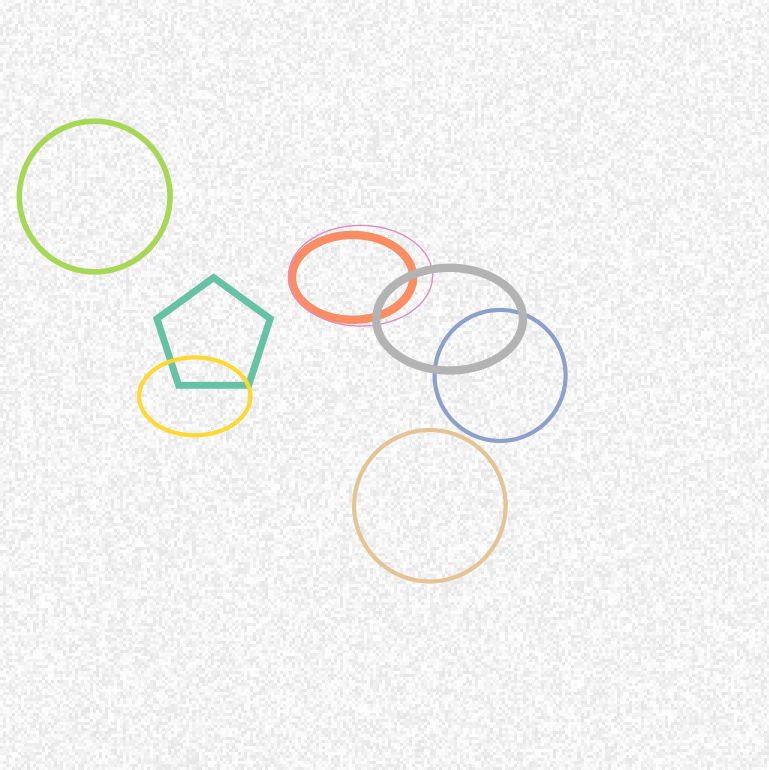[{"shape": "pentagon", "thickness": 2.5, "radius": 0.39, "center": [0.277, 0.562]}, {"shape": "oval", "thickness": 3, "radius": 0.39, "center": [0.458, 0.64]}, {"shape": "circle", "thickness": 1.5, "radius": 0.43, "center": [0.649, 0.512]}, {"shape": "oval", "thickness": 0.5, "radius": 0.47, "center": [0.468, 0.642]}, {"shape": "circle", "thickness": 2, "radius": 0.49, "center": [0.123, 0.745]}, {"shape": "oval", "thickness": 1.5, "radius": 0.36, "center": [0.253, 0.485]}, {"shape": "circle", "thickness": 1.5, "radius": 0.49, "center": [0.558, 0.343]}, {"shape": "oval", "thickness": 3, "radius": 0.48, "center": [0.584, 0.586]}]